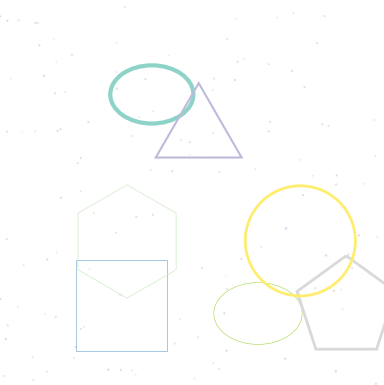[{"shape": "oval", "thickness": 3, "radius": 0.54, "center": [0.394, 0.755]}, {"shape": "triangle", "thickness": 1.5, "radius": 0.64, "center": [0.516, 0.655]}, {"shape": "square", "thickness": 0.5, "radius": 0.59, "center": [0.315, 0.205]}, {"shape": "oval", "thickness": 0.5, "radius": 0.57, "center": [0.67, 0.186]}, {"shape": "pentagon", "thickness": 2, "radius": 0.67, "center": [0.899, 0.202]}, {"shape": "hexagon", "thickness": 0.5, "radius": 0.74, "center": [0.33, 0.373]}, {"shape": "circle", "thickness": 2, "radius": 0.71, "center": [0.78, 0.374]}]